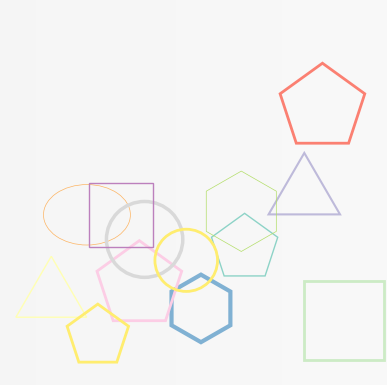[{"shape": "pentagon", "thickness": 1, "radius": 0.45, "center": [0.631, 0.356]}, {"shape": "triangle", "thickness": 1, "radius": 0.53, "center": [0.132, 0.229]}, {"shape": "triangle", "thickness": 1.5, "radius": 0.53, "center": [0.785, 0.496]}, {"shape": "pentagon", "thickness": 2, "radius": 0.57, "center": [0.832, 0.721]}, {"shape": "hexagon", "thickness": 3, "radius": 0.44, "center": [0.519, 0.199]}, {"shape": "oval", "thickness": 0.5, "radius": 0.56, "center": [0.224, 0.442]}, {"shape": "hexagon", "thickness": 0.5, "radius": 0.52, "center": [0.623, 0.451]}, {"shape": "pentagon", "thickness": 2, "radius": 0.57, "center": [0.36, 0.26]}, {"shape": "circle", "thickness": 2.5, "radius": 0.49, "center": [0.373, 0.378]}, {"shape": "square", "thickness": 1, "radius": 0.41, "center": [0.312, 0.441]}, {"shape": "square", "thickness": 2, "radius": 0.52, "center": [0.888, 0.167]}, {"shape": "pentagon", "thickness": 2, "radius": 0.42, "center": [0.252, 0.127]}, {"shape": "circle", "thickness": 2, "radius": 0.4, "center": [0.481, 0.324]}]